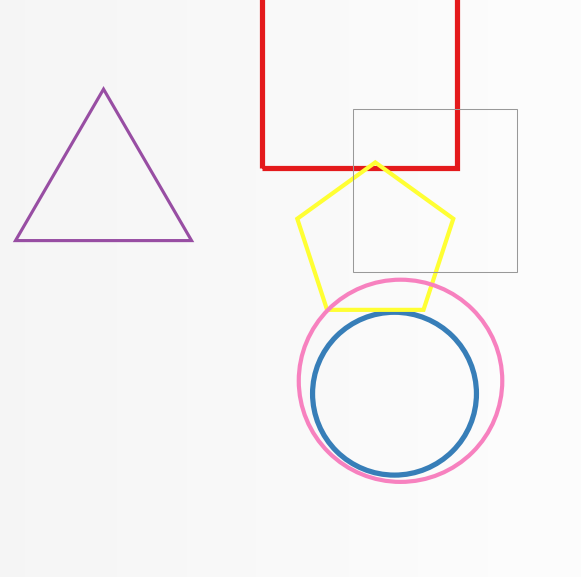[{"shape": "square", "thickness": 2.5, "radius": 0.84, "center": [0.619, 0.876]}, {"shape": "circle", "thickness": 2.5, "radius": 0.7, "center": [0.679, 0.317]}, {"shape": "triangle", "thickness": 1.5, "radius": 0.87, "center": [0.178, 0.67]}, {"shape": "pentagon", "thickness": 2, "radius": 0.71, "center": [0.646, 0.577]}, {"shape": "circle", "thickness": 2, "radius": 0.88, "center": [0.689, 0.34]}, {"shape": "square", "thickness": 0.5, "radius": 0.7, "center": [0.749, 0.669]}]